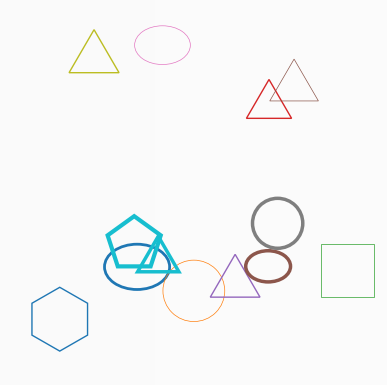[{"shape": "oval", "thickness": 2, "radius": 0.42, "center": [0.354, 0.307]}, {"shape": "hexagon", "thickness": 1, "radius": 0.41, "center": [0.154, 0.171]}, {"shape": "circle", "thickness": 0.5, "radius": 0.4, "center": [0.5, 0.245]}, {"shape": "square", "thickness": 0.5, "radius": 0.34, "center": [0.896, 0.296]}, {"shape": "triangle", "thickness": 1, "radius": 0.34, "center": [0.694, 0.726]}, {"shape": "triangle", "thickness": 1, "radius": 0.37, "center": [0.607, 0.265]}, {"shape": "triangle", "thickness": 0.5, "radius": 0.36, "center": [0.759, 0.774]}, {"shape": "oval", "thickness": 2.5, "radius": 0.29, "center": [0.692, 0.308]}, {"shape": "oval", "thickness": 0.5, "radius": 0.36, "center": [0.419, 0.883]}, {"shape": "circle", "thickness": 2.5, "radius": 0.32, "center": [0.717, 0.42]}, {"shape": "triangle", "thickness": 1, "radius": 0.37, "center": [0.243, 0.848]}, {"shape": "pentagon", "thickness": 3, "radius": 0.36, "center": [0.346, 0.366]}, {"shape": "triangle", "thickness": 2.5, "radius": 0.31, "center": [0.408, 0.325]}]